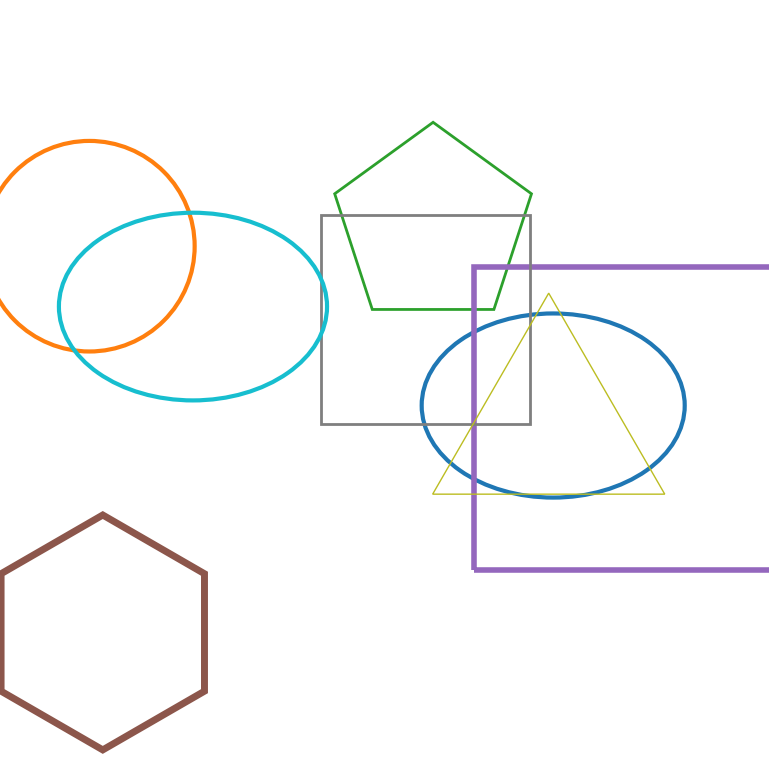[{"shape": "oval", "thickness": 1.5, "radius": 0.85, "center": [0.718, 0.473]}, {"shape": "circle", "thickness": 1.5, "radius": 0.68, "center": [0.116, 0.68]}, {"shape": "pentagon", "thickness": 1, "radius": 0.67, "center": [0.562, 0.707]}, {"shape": "square", "thickness": 2, "radius": 0.99, "center": [0.813, 0.457]}, {"shape": "hexagon", "thickness": 2.5, "radius": 0.76, "center": [0.133, 0.179]}, {"shape": "square", "thickness": 1, "radius": 0.68, "center": [0.553, 0.586]}, {"shape": "triangle", "thickness": 0.5, "radius": 0.87, "center": [0.713, 0.445]}, {"shape": "oval", "thickness": 1.5, "radius": 0.87, "center": [0.251, 0.602]}]